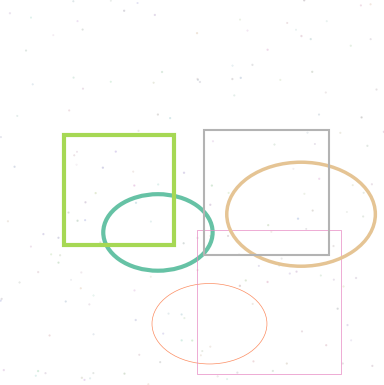[{"shape": "oval", "thickness": 3, "radius": 0.71, "center": [0.41, 0.396]}, {"shape": "oval", "thickness": 0.5, "radius": 0.75, "center": [0.544, 0.159]}, {"shape": "square", "thickness": 0.5, "radius": 0.93, "center": [0.699, 0.215]}, {"shape": "square", "thickness": 3, "radius": 0.71, "center": [0.31, 0.506]}, {"shape": "oval", "thickness": 2.5, "radius": 0.96, "center": [0.782, 0.444]}, {"shape": "square", "thickness": 1.5, "radius": 0.81, "center": [0.693, 0.501]}]